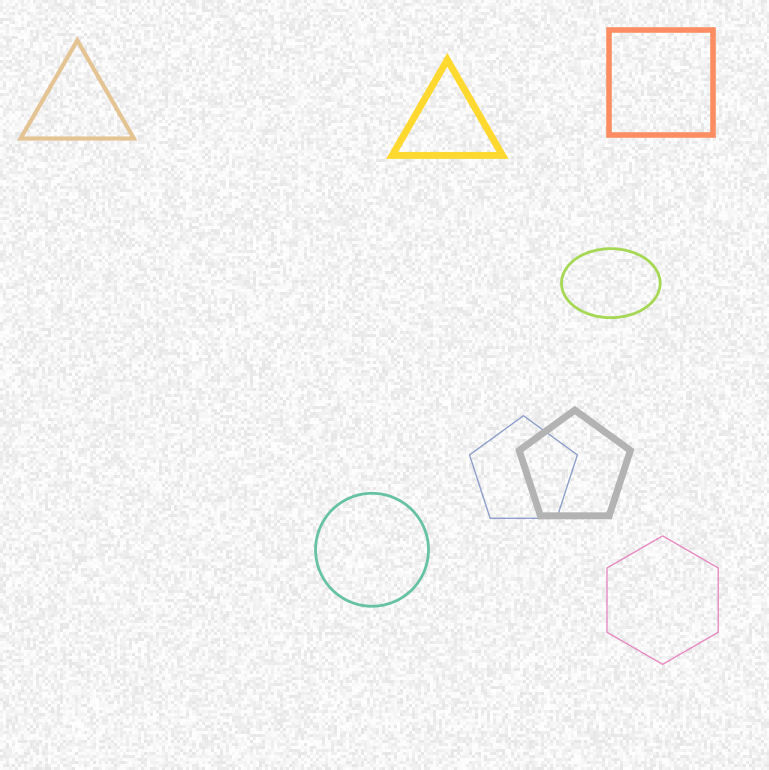[{"shape": "circle", "thickness": 1, "radius": 0.37, "center": [0.483, 0.286]}, {"shape": "square", "thickness": 2, "radius": 0.34, "center": [0.858, 0.893]}, {"shape": "pentagon", "thickness": 0.5, "radius": 0.37, "center": [0.68, 0.386]}, {"shape": "hexagon", "thickness": 0.5, "radius": 0.42, "center": [0.861, 0.221]}, {"shape": "oval", "thickness": 1, "radius": 0.32, "center": [0.793, 0.632]}, {"shape": "triangle", "thickness": 2.5, "radius": 0.41, "center": [0.581, 0.84]}, {"shape": "triangle", "thickness": 1.5, "radius": 0.42, "center": [0.1, 0.863]}, {"shape": "pentagon", "thickness": 2.5, "radius": 0.38, "center": [0.746, 0.392]}]